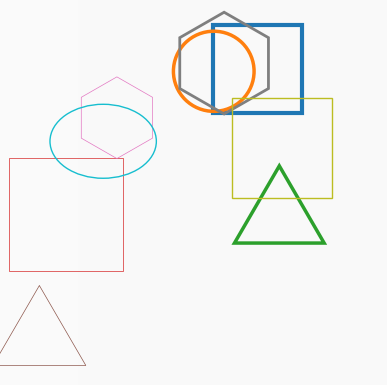[{"shape": "square", "thickness": 3, "radius": 0.57, "center": [0.664, 0.821]}, {"shape": "circle", "thickness": 2.5, "radius": 0.52, "center": [0.552, 0.815]}, {"shape": "triangle", "thickness": 2.5, "radius": 0.67, "center": [0.721, 0.435]}, {"shape": "square", "thickness": 0.5, "radius": 0.73, "center": [0.17, 0.442]}, {"shape": "triangle", "thickness": 0.5, "radius": 0.69, "center": [0.102, 0.12]}, {"shape": "hexagon", "thickness": 0.5, "radius": 0.53, "center": [0.302, 0.694]}, {"shape": "hexagon", "thickness": 2, "radius": 0.66, "center": [0.578, 0.836]}, {"shape": "square", "thickness": 1, "radius": 0.64, "center": [0.727, 0.616]}, {"shape": "oval", "thickness": 1, "radius": 0.69, "center": [0.266, 0.633]}]